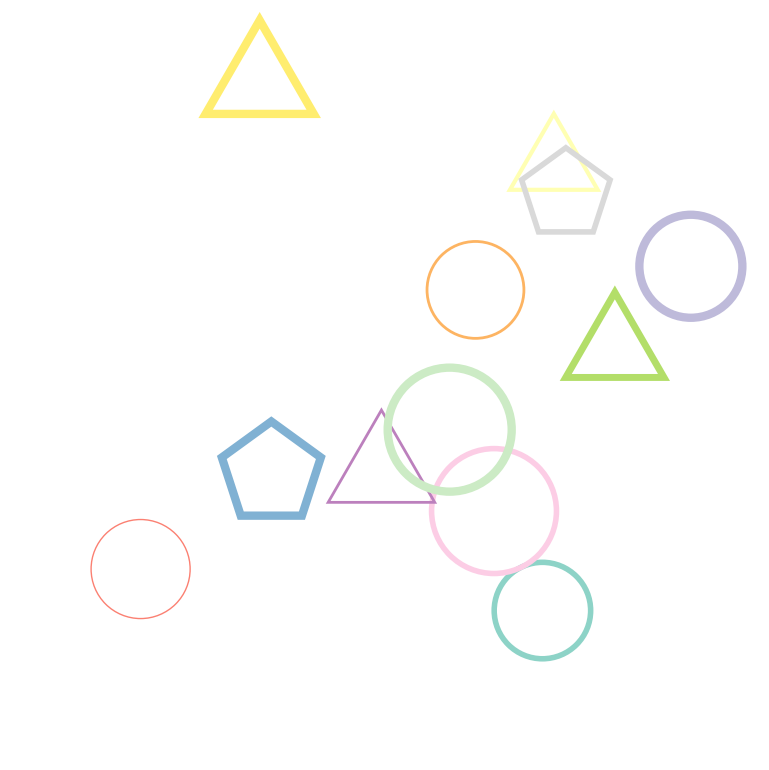[{"shape": "circle", "thickness": 2, "radius": 0.31, "center": [0.704, 0.207]}, {"shape": "triangle", "thickness": 1.5, "radius": 0.33, "center": [0.719, 0.786]}, {"shape": "circle", "thickness": 3, "radius": 0.33, "center": [0.897, 0.654]}, {"shape": "circle", "thickness": 0.5, "radius": 0.32, "center": [0.183, 0.261]}, {"shape": "pentagon", "thickness": 3, "radius": 0.34, "center": [0.352, 0.385]}, {"shape": "circle", "thickness": 1, "radius": 0.31, "center": [0.617, 0.623]}, {"shape": "triangle", "thickness": 2.5, "radius": 0.37, "center": [0.799, 0.547]}, {"shape": "circle", "thickness": 2, "radius": 0.41, "center": [0.642, 0.336]}, {"shape": "pentagon", "thickness": 2, "radius": 0.3, "center": [0.735, 0.748]}, {"shape": "triangle", "thickness": 1, "radius": 0.4, "center": [0.495, 0.388]}, {"shape": "circle", "thickness": 3, "radius": 0.4, "center": [0.584, 0.442]}, {"shape": "triangle", "thickness": 3, "radius": 0.41, "center": [0.337, 0.893]}]